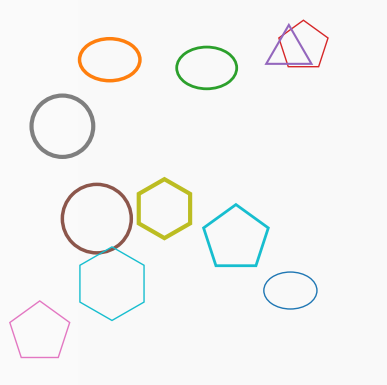[{"shape": "oval", "thickness": 1, "radius": 0.34, "center": [0.749, 0.245]}, {"shape": "oval", "thickness": 2.5, "radius": 0.39, "center": [0.283, 0.845]}, {"shape": "oval", "thickness": 2, "radius": 0.39, "center": [0.533, 0.824]}, {"shape": "pentagon", "thickness": 1, "radius": 0.33, "center": [0.783, 0.881]}, {"shape": "triangle", "thickness": 1.5, "radius": 0.34, "center": [0.745, 0.868]}, {"shape": "circle", "thickness": 2.5, "radius": 0.44, "center": [0.25, 0.432]}, {"shape": "pentagon", "thickness": 1, "radius": 0.41, "center": [0.103, 0.137]}, {"shape": "circle", "thickness": 3, "radius": 0.4, "center": [0.161, 0.672]}, {"shape": "hexagon", "thickness": 3, "radius": 0.38, "center": [0.424, 0.458]}, {"shape": "pentagon", "thickness": 2, "radius": 0.44, "center": [0.609, 0.381]}, {"shape": "hexagon", "thickness": 1, "radius": 0.48, "center": [0.289, 0.263]}]